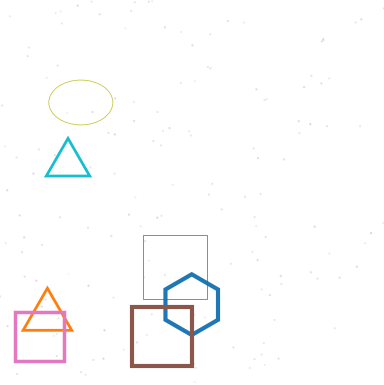[{"shape": "hexagon", "thickness": 3, "radius": 0.39, "center": [0.498, 0.209]}, {"shape": "triangle", "thickness": 2, "radius": 0.36, "center": [0.123, 0.178]}, {"shape": "square", "thickness": 0.5, "radius": 0.41, "center": [0.455, 0.306]}, {"shape": "square", "thickness": 3, "radius": 0.39, "center": [0.421, 0.126]}, {"shape": "square", "thickness": 2.5, "radius": 0.32, "center": [0.102, 0.126]}, {"shape": "oval", "thickness": 0.5, "radius": 0.42, "center": [0.21, 0.734]}, {"shape": "triangle", "thickness": 2, "radius": 0.33, "center": [0.177, 0.575]}]